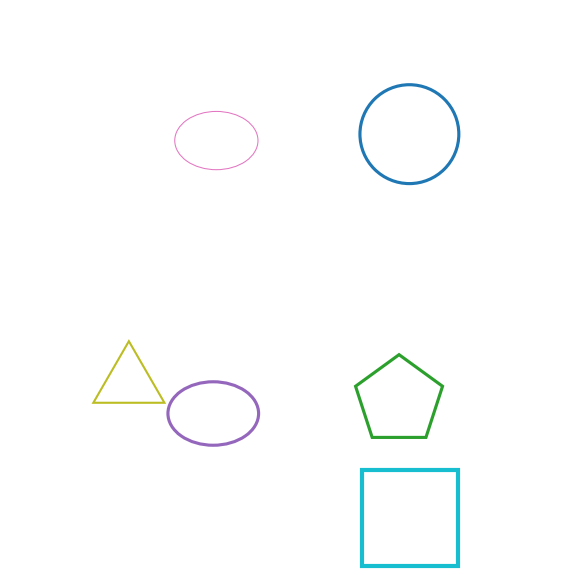[{"shape": "circle", "thickness": 1.5, "radius": 0.43, "center": [0.709, 0.767]}, {"shape": "pentagon", "thickness": 1.5, "radius": 0.4, "center": [0.691, 0.306]}, {"shape": "oval", "thickness": 1.5, "radius": 0.39, "center": [0.369, 0.283]}, {"shape": "oval", "thickness": 0.5, "radius": 0.36, "center": [0.375, 0.756]}, {"shape": "triangle", "thickness": 1, "radius": 0.36, "center": [0.223, 0.337]}, {"shape": "square", "thickness": 2, "radius": 0.42, "center": [0.709, 0.102]}]